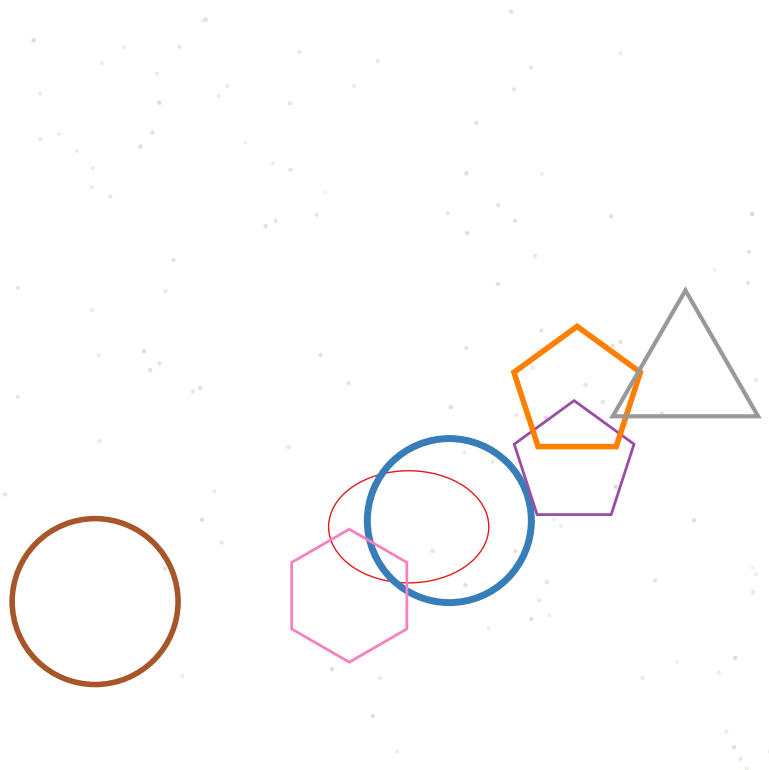[{"shape": "oval", "thickness": 0.5, "radius": 0.52, "center": [0.531, 0.316]}, {"shape": "circle", "thickness": 2.5, "radius": 0.53, "center": [0.584, 0.324]}, {"shape": "pentagon", "thickness": 1, "radius": 0.41, "center": [0.746, 0.398]}, {"shape": "pentagon", "thickness": 2, "radius": 0.43, "center": [0.75, 0.49]}, {"shape": "circle", "thickness": 2, "radius": 0.54, "center": [0.124, 0.219]}, {"shape": "hexagon", "thickness": 1, "radius": 0.43, "center": [0.454, 0.226]}, {"shape": "triangle", "thickness": 1.5, "radius": 0.55, "center": [0.89, 0.514]}]